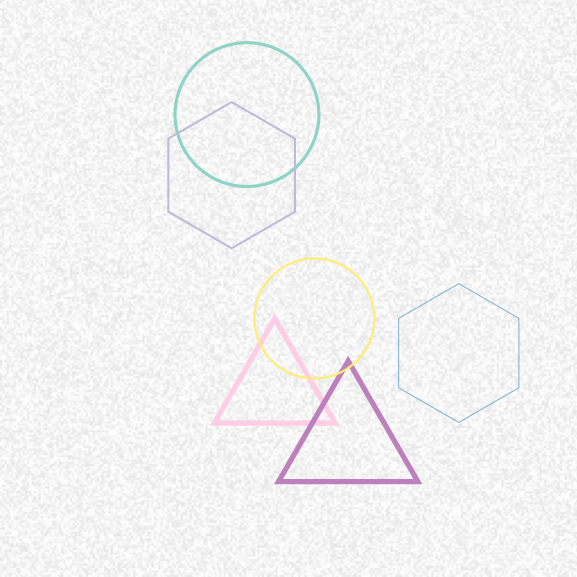[{"shape": "circle", "thickness": 1.5, "radius": 0.62, "center": [0.428, 0.801]}, {"shape": "hexagon", "thickness": 1, "radius": 0.63, "center": [0.401, 0.696]}, {"shape": "hexagon", "thickness": 0.5, "radius": 0.6, "center": [0.794, 0.388]}, {"shape": "triangle", "thickness": 2.5, "radius": 0.6, "center": [0.476, 0.327]}, {"shape": "triangle", "thickness": 2.5, "radius": 0.7, "center": [0.603, 0.235]}, {"shape": "circle", "thickness": 1, "radius": 0.52, "center": [0.544, 0.448]}]